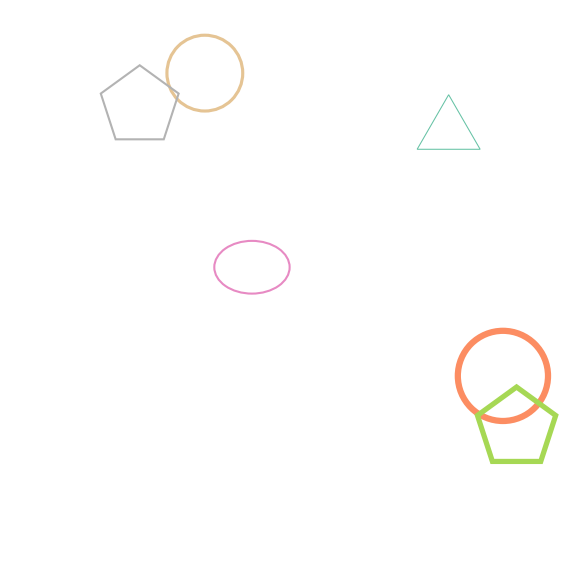[{"shape": "triangle", "thickness": 0.5, "radius": 0.31, "center": [0.777, 0.772]}, {"shape": "circle", "thickness": 3, "radius": 0.39, "center": [0.871, 0.348]}, {"shape": "oval", "thickness": 1, "radius": 0.33, "center": [0.436, 0.536]}, {"shape": "pentagon", "thickness": 2.5, "radius": 0.36, "center": [0.894, 0.258]}, {"shape": "circle", "thickness": 1.5, "radius": 0.33, "center": [0.355, 0.873]}, {"shape": "pentagon", "thickness": 1, "radius": 0.35, "center": [0.242, 0.815]}]